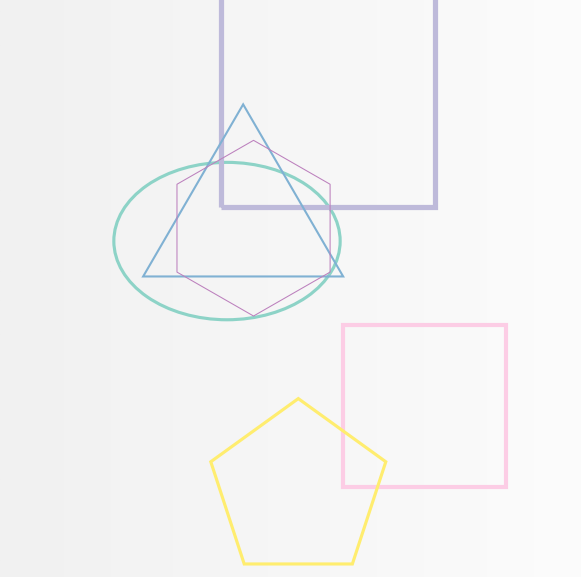[{"shape": "oval", "thickness": 1.5, "radius": 0.97, "center": [0.391, 0.582]}, {"shape": "square", "thickness": 2.5, "radius": 0.92, "center": [0.565, 0.825]}, {"shape": "triangle", "thickness": 1, "radius": 0.99, "center": [0.418, 0.62]}, {"shape": "square", "thickness": 2, "radius": 0.7, "center": [0.73, 0.296]}, {"shape": "hexagon", "thickness": 0.5, "radius": 0.76, "center": [0.436, 0.604]}, {"shape": "pentagon", "thickness": 1.5, "radius": 0.79, "center": [0.513, 0.151]}]